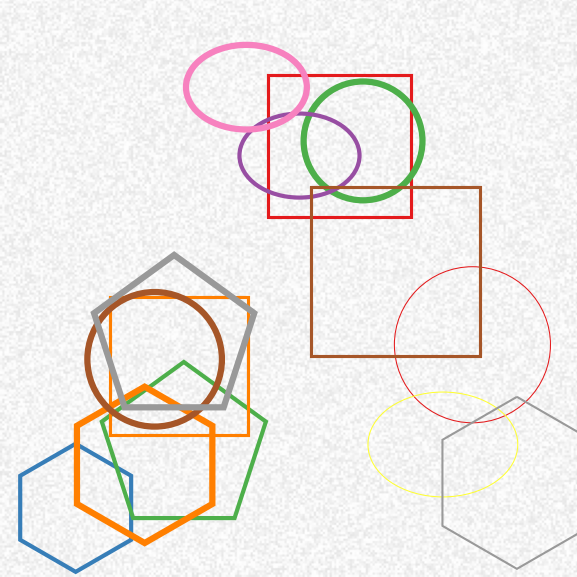[{"shape": "square", "thickness": 1.5, "radius": 0.62, "center": [0.588, 0.747]}, {"shape": "circle", "thickness": 0.5, "radius": 0.68, "center": [0.818, 0.402]}, {"shape": "hexagon", "thickness": 2, "radius": 0.55, "center": [0.131, 0.12]}, {"shape": "circle", "thickness": 3, "radius": 0.51, "center": [0.629, 0.755]}, {"shape": "pentagon", "thickness": 2, "radius": 0.75, "center": [0.318, 0.223]}, {"shape": "oval", "thickness": 2, "radius": 0.52, "center": [0.519, 0.73]}, {"shape": "square", "thickness": 1.5, "radius": 0.6, "center": [0.31, 0.366]}, {"shape": "hexagon", "thickness": 3, "radius": 0.68, "center": [0.25, 0.194]}, {"shape": "oval", "thickness": 0.5, "radius": 0.65, "center": [0.767, 0.229]}, {"shape": "circle", "thickness": 3, "radius": 0.58, "center": [0.268, 0.377]}, {"shape": "square", "thickness": 1.5, "radius": 0.73, "center": [0.686, 0.529]}, {"shape": "oval", "thickness": 3, "radius": 0.52, "center": [0.427, 0.848]}, {"shape": "hexagon", "thickness": 1, "radius": 0.74, "center": [0.895, 0.163]}, {"shape": "pentagon", "thickness": 3, "radius": 0.73, "center": [0.302, 0.412]}]